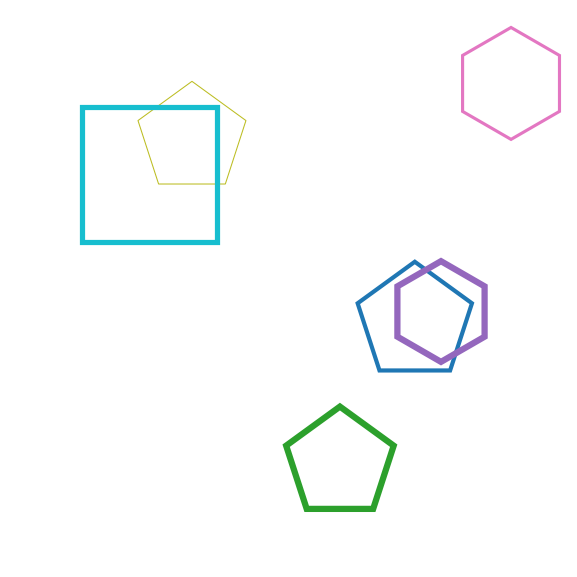[{"shape": "pentagon", "thickness": 2, "radius": 0.52, "center": [0.718, 0.442]}, {"shape": "pentagon", "thickness": 3, "radius": 0.49, "center": [0.589, 0.197]}, {"shape": "hexagon", "thickness": 3, "radius": 0.44, "center": [0.764, 0.46]}, {"shape": "hexagon", "thickness": 1.5, "radius": 0.48, "center": [0.885, 0.855]}, {"shape": "pentagon", "thickness": 0.5, "radius": 0.49, "center": [0.332, 0.76]}, {"shape": "square", "thickness": 2.5, "radius": 0.58, "center": [0.259, 0.697]}]